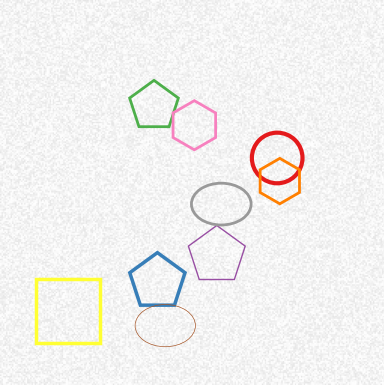[{"shape": "circle", "thickness": 3, "radius": 0.33, "center": [0.72, 0.59]}, {"shape": "pentagon", "thickness": 2.5, "radius": 0.38, "center": [0.409, 0.268]}, {"shape": "pentagon", "thickness": 2, "radius": 0.33, "center": [0.4, 0.725]}, {"shape": "pentagon", "thickness": 1, "radius": 0.39, "center": [0.563, 0.337]}, {"shape": "hexagon", "thickness": 2, "radius": 0.3, "center": [0.727, 0.53]}, {"shape": "square", "thickness": 2.5, "radius": 0.41, "center": [0.177, 0.193]}, {"shape": "oval", "thickness": 0.5, "radius": 0.39, "center": [0.429, 0.154]}, {"shape": "hexagon", "thickness": 2, "radius": 0.32, "center": [0.505, 0.675]}, {"shape": "oval", "thickness": 2, "radius": 0.39, "center": [0.575, 0.47]}]